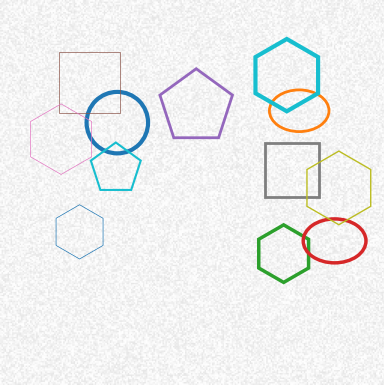[{"shape": "hexagon", "thickness": 0.5, "radius": 0.35, "center": [0.207, 0.398]}, {"shape": "circle", "thickness": 3, "radius": 0.4, "center": [0.305, 0.681]}, {"shape": "oval", "thickness": 2, "radius": 0.39, "center": [0.777, 0.712]}, {"shape": "hexagon", "thickness": 2.5, "radius": 0.37, "center": [0.737, 0.341]}, {"shape": "oval", "thickness": 2.5, "radius": 0.41, "center": [0.869, 0.374]}, {"shape": "pentagon", "thickness": 2, "radius": 0.5, "center": [0.51, 0.722]}, {"shape": "square", "thickness": 0.5, "radius": 0.39, "center": [0.233, 0.785]}, {"shape": "hexagon", "thickness": 0.5, "radius": 0.46, "center": [0.159, 0.639]}, {"shape": "square", "thickness": 2, "radius": 0.35, "center": [0.759, 0.558]}, {"shape": "hexagon", "thickness": 1, "radius": 0.48, "center": [0.88, 0.512]}, {"shape": "pentagon", "thickness": 1.5, "radius": 0.34, "center": [0.301, 0.562]}, {"shape": "hexagon", "thickness": 3, "radius": 0.47, "center": [0.745, 0.805]}]